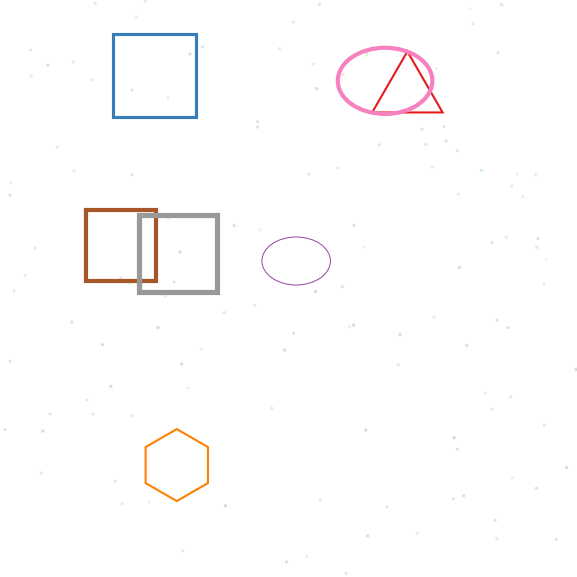[{"shape": "triangle", "thickness": 1, "radius": 0.35, "center": [0.705, 0.84]}, {"shape": "square", "thickness": 1.5, "radius": 0.36, "center": [0.268, 0.868]}, {"shape": "oval", "thickness": 0.5, "radius": 0.3, "center": [0.513, 0.547]}, {"shape": "hexagon", "thickness": 1, "radius": 0.31, "center": [0.306, 0.194]}, {"shape": "square", "thickness": 2, "radius": 0.3, "center": [0.21, 0.574]}, {"shape": "oval", "thickness": 2, "radius": 0.41, "center": [0.667, 0.859]}, {"shape": "square", "thickness": 2.5, "radius": 0.34, "center": [0.308, 0.56]}]